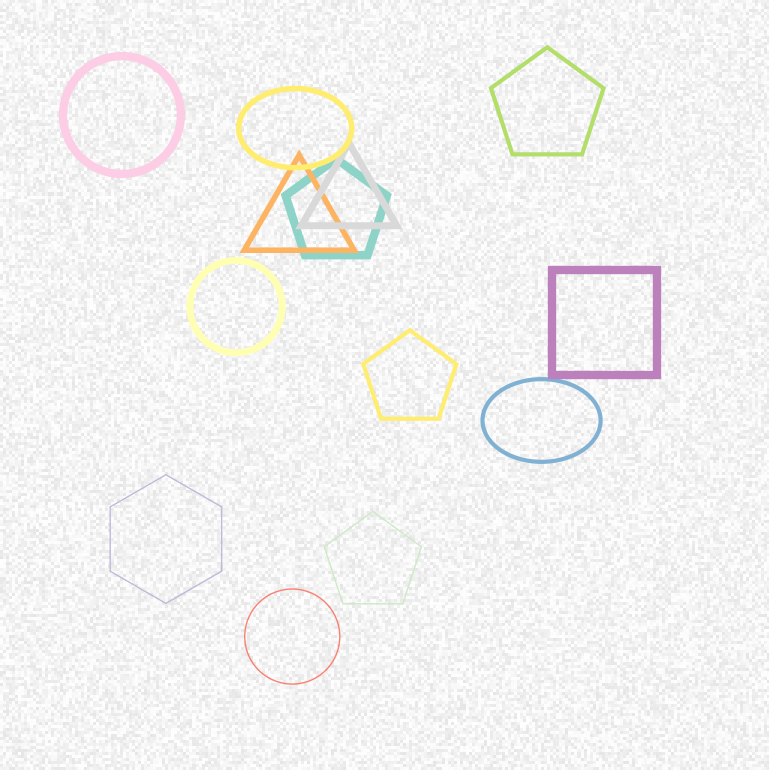[{"shape": "pentagon", "thickness": 3, "radius": 0.35, "center": [0.437, 0.725]}, {"shape": "circle", "thickness": 2.5, "radius": 0.3, "center": [0.307, 0.602]}, {"shape": "hexagon", "thickness": 0.5, "radius": 0.42, "center": [0.215, 0.3]}, {"shape": "circle", "thickness": 0.5, "radius": 0.31, "center": [0.38, 0.173]}, {"shape": "oval", "thickness": 1.5, "radius": 0.38, "center": [0.703, 0.454]}, {"shape": "triangle", "thickness": 2, "radius": 0.41, "center": [0.389, 0.716]}, {"shape": "pentagon", "thickness": 1.5, "radius": 0.38, "center": [0.711, 0.862]}, {"shape": "circle", "thickness": 3, "radius": 0.38, "center": [0.158, 0.851]}, {"shape": "triangle", "thickness": 2.5, "radius": 0.36, "center": [0.453, 0.743]}, {"shape": "square", "thickness": 3, "radius": 0.34, "center": [0.785, 0.581]}, {"shape": "pentagon", "thickness": 0.5, "radius": 0.33, "center": [0.484, 0.269]}, {"shape": "oval", "thickness": 2, "radius": 0.37, "center": [0.383, 0.834]}, {"shape": "pentagon", "thickness": 1.5, "radius": 0.32, "center": [0.532, 0.508]}]